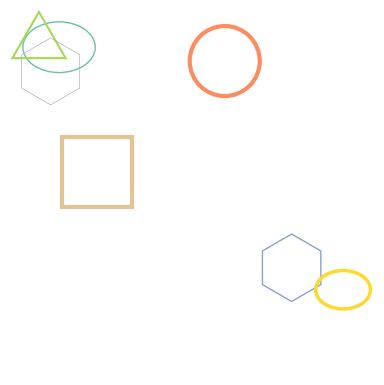[{"shape": "oval", "thickness": 1, "radius": 0.47, "center": [0.153, 0.877]}, {"shape": "circle", "thickness": 3, "radius": 0.45, "center": [0.584, 0.841]}, {"shape": "hexagon", "thickness": 1, "radius": 0.44, "center": [0.758, 0.305]}, {"shape": "triangle", "thickness": 1.5, "radius": 0.4, "center": [0.101, 0.889]}, {"shape": "oval", "thickness": 2.5, "radius": 0.36, "center": [0.891, 0.247]}, {"shape": "square", "thickness": 3, "radius": 0.46, "center": [0.251, 0.552]}, {"shape": "hexagon", "thickness": 0.5, "radius": 0.43, "center": [0.132, 0.815]}]